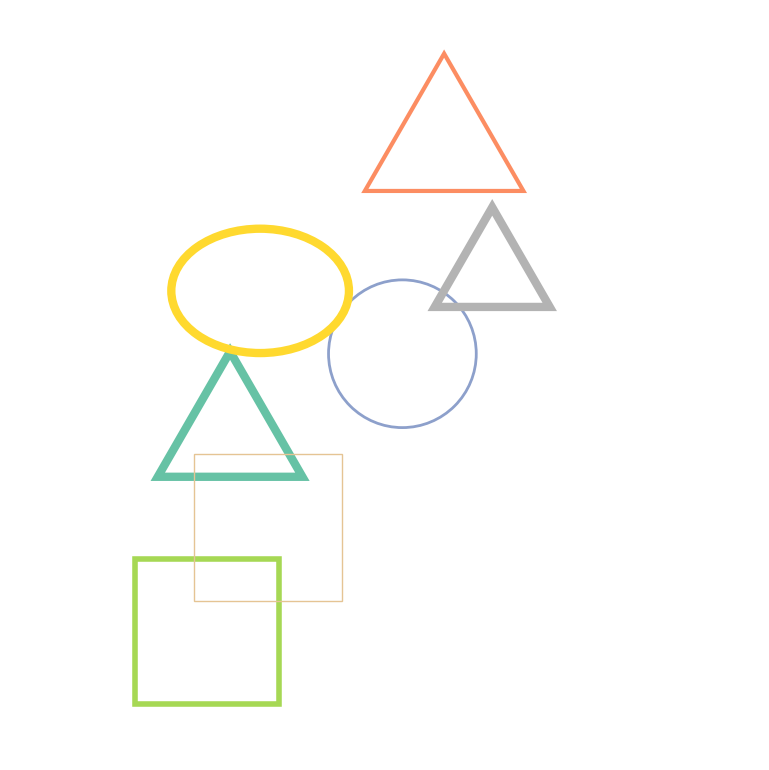[{"shape": "triangle", "thickness": 3, "radius": 0.54, "center": [0.299, 0.435]}, {"shape": "triangle", "thickness": 1.5, "radius": 0.59, "center": [0.577, 0.811]}, {"shape": "circle", "thickness": 1, "radius": 0.48, "center": [0.523, 0.541]}, {"shape": "square", "thickness": 2, "radius": 0.47, "center": [0.269, 0.18]}, {"shape": "oval", "thickness": 3, "radius": 0.58, "center": [0.338, 0.622]}, {"shape": "square", "thickness": 0.5, "radius": 0.48, "center": [0.348, 0.314]}, {"shape": "triangle", "thickness": 3, "radius": 0.43, "center": [0.639, 0.644]}]